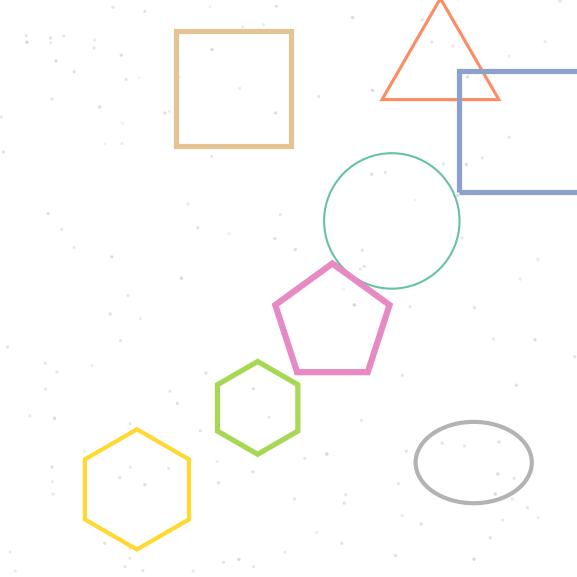[{"shape": "circle", "thickness": 1, "radius": 0.59, "center": [0.678, 0.617]}, {"shape": "triangle", "thickness": 1.5, "radius": 0.58, "center": [0.763, 0.885]}, {"shape": "square", "thickness": 2.5, "radius": 0.52, "center": [0.9, 0.771]}, {"shape": "pentagon", "thickness": 3, "radius": 0.52, "center": [0.576, 0.439]}, {"shape": "hexagon", "thickness": 2.5, "radius": 0.4, "center": [0.446, 0.293]}, {"shape": "hexagon", "thickness": 2, "radius": 0.52, "center": [0.237, 0.152]}, {"shape": "square", "thickness": 2.5, "radius": 0.5, "center": [0.404, 0.846]}, {"shape": "oval", "thickness": 2, "radius": 0.5, "center": [0.82, 0.198]}]